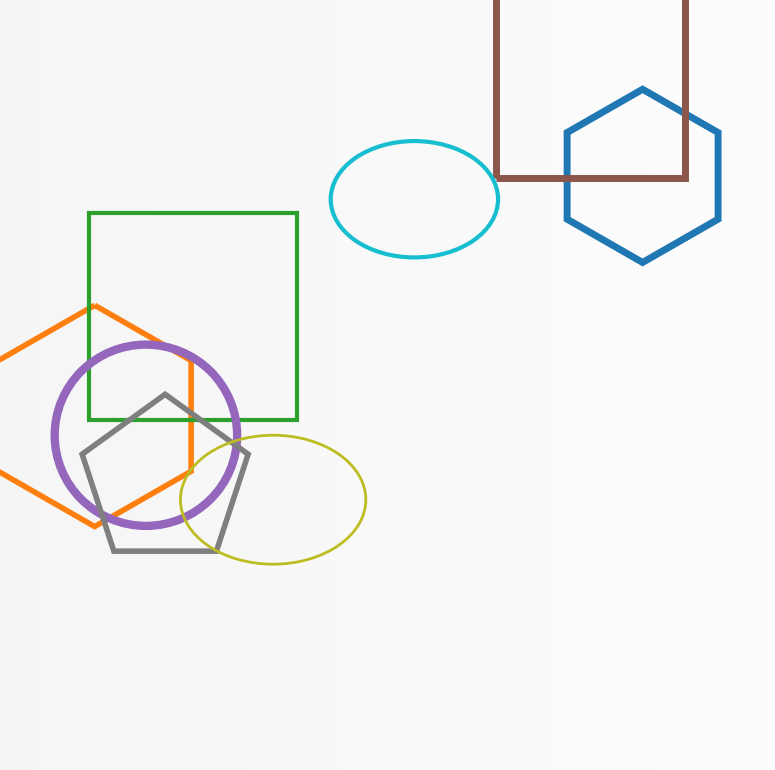[{"shape": "hexagon", "thickness": 2.5, "radius": 0.56, "center": [0.829, 0.772]}, {"shape": "hexagon", "thickness": 2, "radius": 0.72, "center": [0.122, 0.46]}, {"shape": "square", "thickness": 1.5, "radius": 0.67, "center": [0.249, 0.589]}, {"shape": "circle", "thickness": 3, "radius": 0.59, "center": [0.188, 0.435]}, {"shape": "square", "thickness": 2.5, "radius": 0.61, "center": [0.761, 0.891]}, {"shape": "pentagon", "thickness": 2, "radius": 0.56, "center": [0.213, 0.375]}, {"shape": "oval", "thickness": 1, "radius": 0.6, "center": [0.352, 0.351]}, {"shape": "oval", "thickness": 1.5, "radius": 0.54, "center": [0.535, 0.741]}]